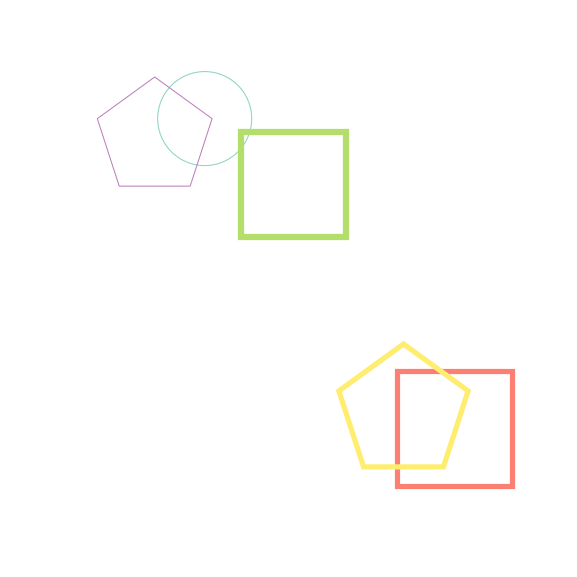[{"shape": "circle", "thickness": 0.5, "radius": 0.41, "center": [0.354, 0.794]}, {"shape": "square", "thickness": 2.5, "radius": 0.49, "center": [0.787, 0.257]}, {"shape": "square", "thickness": 3, "radius": 0.46, "center": [0.508, 0.68]}, {"shape": "pentagon", "thickness": 0.5, "radius": 0.52, "center": [0.268, 0.761]}, {"shape": "pentagon", "thickness": 2.5, "radius": 0.59, "center": [0.699, 0.286]}]